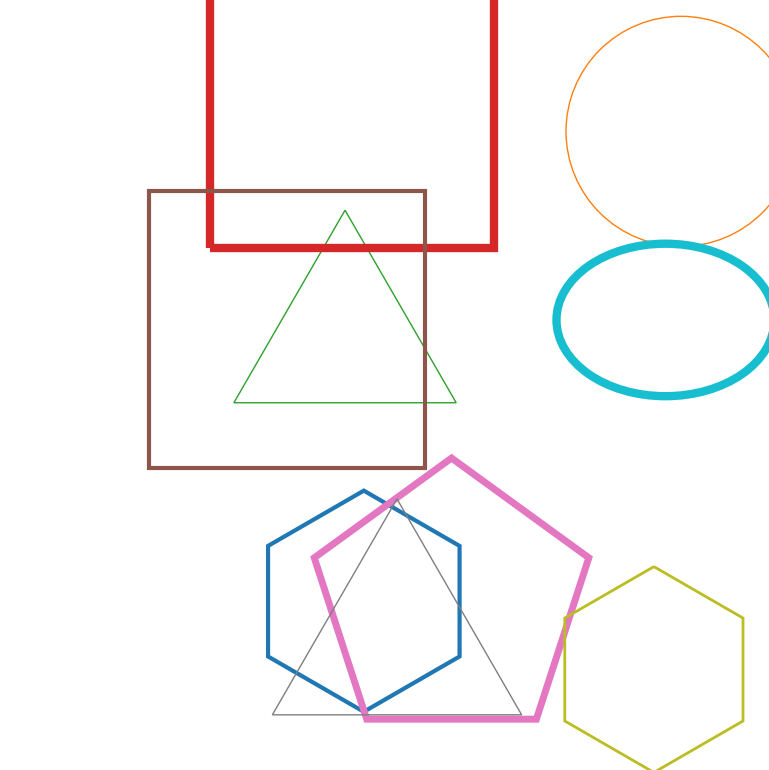[{"shape": "hexagon", "thickness": 1.5, "radius": 0.72, "center": [0.472, 0.219]}, {"shape": "circle", "thickness": 0.5, "radius": 0.75, "center": [0.884, 0.829]}, {"shape": "triangle", "thickness": 0.5, "radius": 0.83, "center": [0.448, 0.56]}, {"shape": "square", "thickness": 3, "radius": 0.92, "center": [0.457, 0.862]}, {"shape": "square", "thickness": 1.5, "radius": 0.9, "center": [0.373, 0.572]}, {"shape": "pentagon", "thickness": 2.5, "radius": 0.94, "center": [0.586, 0.218]}, {"shape": "triangle", "thickness": 0.5, "radius": 0.93, "center": [0.516, 0.165]}, {"shape": "hexagon", "thickness": 1, "radius": 0.67, "center": [0.849, 0.13]}, {"shape": "oval", "thickness": 3, "radius": 0.71, "center": [0.864, 0.584]}]